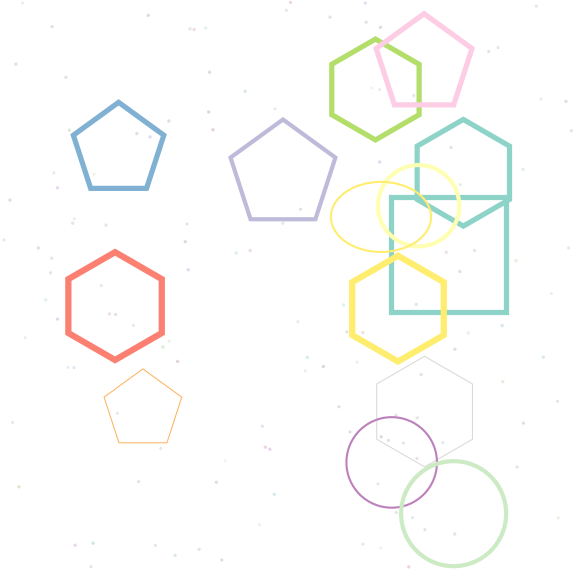[{"shape": "hexagon", "thickness": 2.5, "radius": 0.46, "center": [0.802, 0.7]}, {"shape": "square", "thickness": 2.5, "radius": 0.5, "center": [0.776, 0.558]}, {"shape": "circle", "thickness": 2, "radius": 0.35, "center": [0.725, 0.643]}, {"shape": "pentagon", "thickness": 2, "radius": 0.48, "center": [0.49, 0.697]}, {"shape": "hexagon", "thickness": 3, "radius": 0.47, "center": [0.199, 0.469]}, {"shape": "pentagon", "thickness": 2.5, "radius": 0.41, "center": [0.205, 0.74]}, {"shape": "pentagon", "thickness": 0.5, "radius": 0.35, "center": [0.247, 0.29]}, {"shape": "hexagon", "thickness": 2.5, "radius": 0.44, "center": [0.65, 0.844]}, {"shape": "pentagon", "thickness": 2.5, "radius": 0.44, "center": [0.734, 0.888]}, {"shape": "hexagon", "thickness": 0.5, "radius": 0.48, "center": [0.735, 0.286]}, {"shape": "circle", "thickness": 1, "radius": 0.39, "center": [0.678, 0.198]}, {"shape": "circle", "thickness": 2, "radius": 0.45, "center": [0.786, 0.11]}, {"shape": "hexagon", "thickness": 3, "radius": 0.46, "center": [0.689, 0.465]}, {"shape": "oval", "thickness": 1, "radius": 0.43, "center": [0.66, 0.624]}]